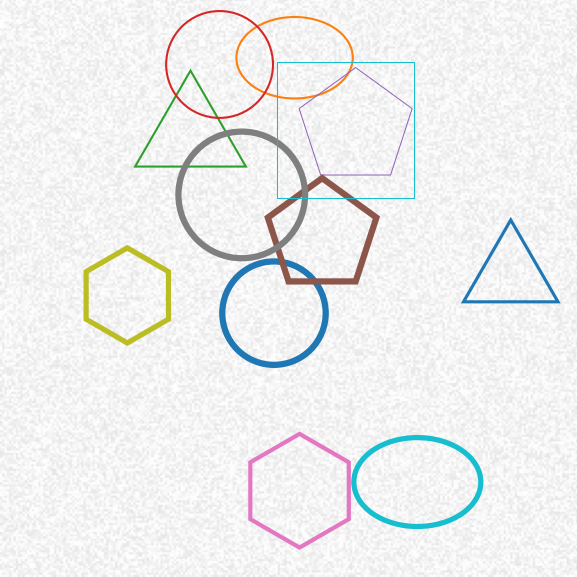[{"shape": "circle", "thickness": 3, "radius": 0.45, "center": [0.474, 0.457]}, {"shape": "triangle", "thickness": 1.5, "radius": 0.47, "center": [0.884, 0.524]}, {"shape": "oval", "thickness": 1, "radius": 0.5, "center": [0.51, 0.899]}, {"shape": "triangle", "thickness": 1, "radius": 0.55, "center": [0.33, 0.766]}, {"shape": "circle", "thickness": 1, "radius": 0.46, "center": [0.38, 0.887]}, {"shape": "pentagon", "thickness": 0.5, "radius": 0.51, "center": [0.616, 0.779]}, {"shape": "pentagon", "thickness": 3, "radius": 0.49, "center": [0.558, 0.592]}, {"shape": "hexagon", "thickness": 2, "radius": 0.49, "center": [0.519, 0.149]}, {"shape": "circle", "thickness": 3, "radius": 0.55, "center": [0.419, 0.662]}, {"shape": "hexagon", "thickness": 2.5, "radius": 0.41, "center": [0.22, 0.488]}, {"shape": "square", "thickness": 0.5, "radius": 0.59, "center": [0.598, 0.774]}, {"shape": "oval", "thickness": 2.5, "radius": 0.55, "center": [0.723, 0.164]}]